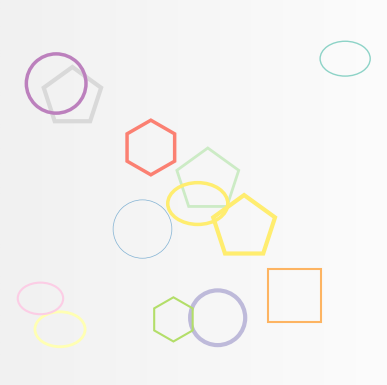[{"shape": "oval", "thickness": 1, "radius": 0.32, "center": [0.891, 0.848]}, {"shape": "oval", "thickness": 2, "radius": 0.32, "center": [0.155, 0.145]}, {"shape": "circle", "thickness": 3, "radius": 0.36, "center": [0.562, 0.175]}, {"shape": "hexagon", "thickness": 2.5, "radius": 0.35, "center": [0.389, 0.617]}, {"shape": "circle", "thickness": 0.5, "radius": 0.38, "center": [0.368, 0.405]}, {"shape": "square", "thickness": 1.5, "radius": 0.34, "center": [0.76, 0.233]}, {"shape": "hexagon", "thickness": 1.5, "radius": 0.29, "center": [0.448, 0.17]}, {"shape": "oval", "thickness": 1.5, "radius": 0.29, "center": [0.104, 0.225]}, {"shape": "pentagon", "thickness": 3, "radius": 0.39, "center": [0.187, 0.748]}, {"shape": "circle", "thickness": 2.5, "radius": 0.38, "center": [0.145, 0.783]}, {"shape": "pentagon", "thickness": 2, "radius": 0.42, "center": [0.536, 0.532]}, {"shape": "pentagon", "thickness": 3, "radius": 0.42, "center": [0.63, 0.409]}, {"shape": "oval", "thickness": 2.5, "radius": 0.39, "center": [0.51, 0.471]}]